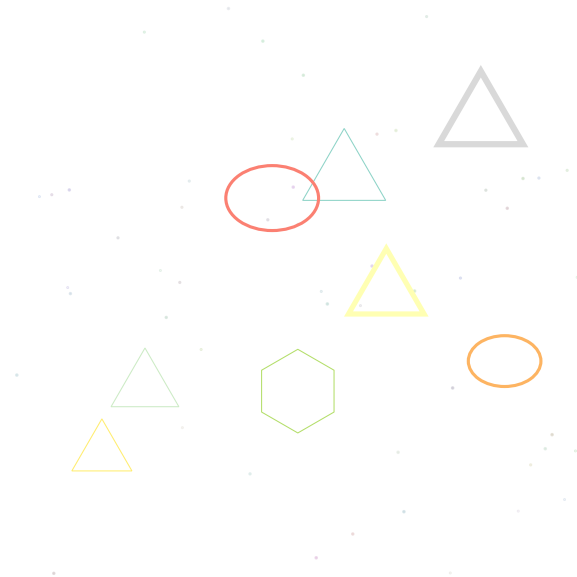[{"shape": "triangle", "thickness": 0.5, "radius": 0.42, "center": [0.596, 0.694]}, {"shape": "triangle", "thickness": 2.5, "radius": 0.38, "center": [0.669, 0.493]}, {"shape": "oval", "thickness": 1.5, "radius": 0.4, "center": [0.471, 0.656]}, {"shape": "oval", "thickness": 1.5, "radius": 0.31, "center": [0.874, 0.374]}, {"shape": "hexagon", "thickness": 0.5, "radius": 0.36, "center": [0.516, 0.322]}, {"shape": "triangle", "thickness": 3, "radius": 0.42, "center": [0.833, 0.792]}, {"shape": "triangle", "thickness": 0.5, "radius": 0.34, "center": [0.251, 0.329]}, {"shape": "triangle", "thickness": 0.5, "radius": 0.3, "center": [0.176, 0.214]}]